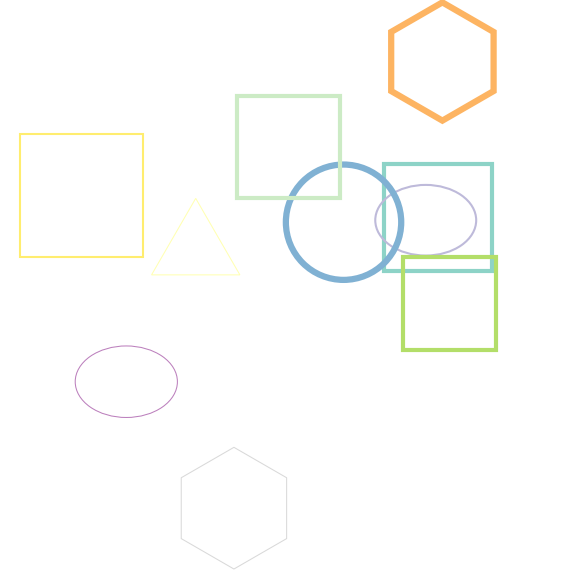[{"shape": "square", "thickness": 2, "radius": 0.46, "center": [0.759, 0.622]}, {"shape": "triangle", "thickness": 0.5, "radius": 0.44, "center": [0.339, 0.567]}, {"shape": "oval", "thickness": 1, "radius": 0.44, "center": [0.737, 0.618]}, {"shape": "circle", "thickness": 3, "radius": 0.5, "center": [0.595, 0.614]}, {"shape": "hexagon", "thickness": 3, "radius": 0.51, "center": [0.766, 0.893]}, {"shape": "square", "thickness": 2, "radius": 0.4, "center": [0.778, 0.473]}, {"shape": "hexagon", "thickness": 0.5, "radius": 0.53, "center": [0.405, 0.119]}, {"shape": "oval", "thickness": 0.5, "radius": 0.44, "center": [0.219, 0.338]}, {"shape": "square", "thickness": 2, "radius": 0.44, "center": [0.5, 0.745]}, {"shape": "square", "thickness": 1, "radius": 0.53, "center": [0.142, 0.66]}]